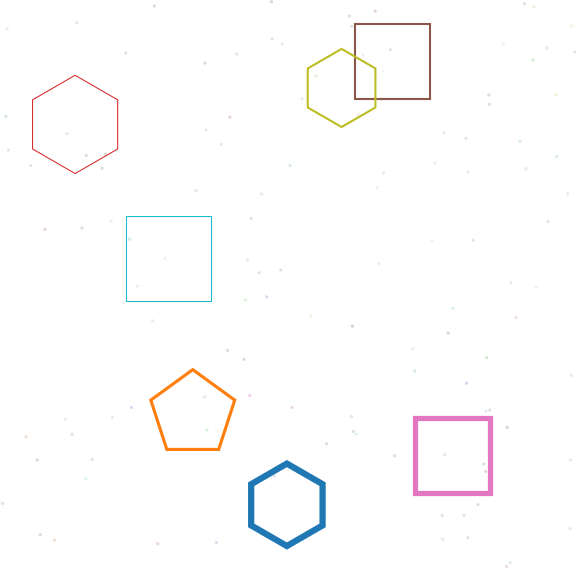[{"shape": "hexagon", "thickness": 3, "radius": 0.36, "center": [0.497, 0.125]}, {"shape": "pentagon", "thickness": 1.5, "radius": 0.38, "center": [0.334, 0.283]}, {"shape": "hexagon", "thickness": 0.5, "radius": 0.43, "center": [0.13, 0.784]}, {"shape": "square", "thickness": 1, "radius": 0.33, "center": [0.68, 0.893]}, {"shape": "square", "thickness": 2.5, "radius": 0.32, "center": [0.784, 0.211]}, {"shape": "hexagon", "thickness": 1, "radius": 0.34, "center": [0.591, 0.847]}, {"shape": "square", "thickness": 0.5, "radius": 0.37, "center": [0.292, 0.552]}]